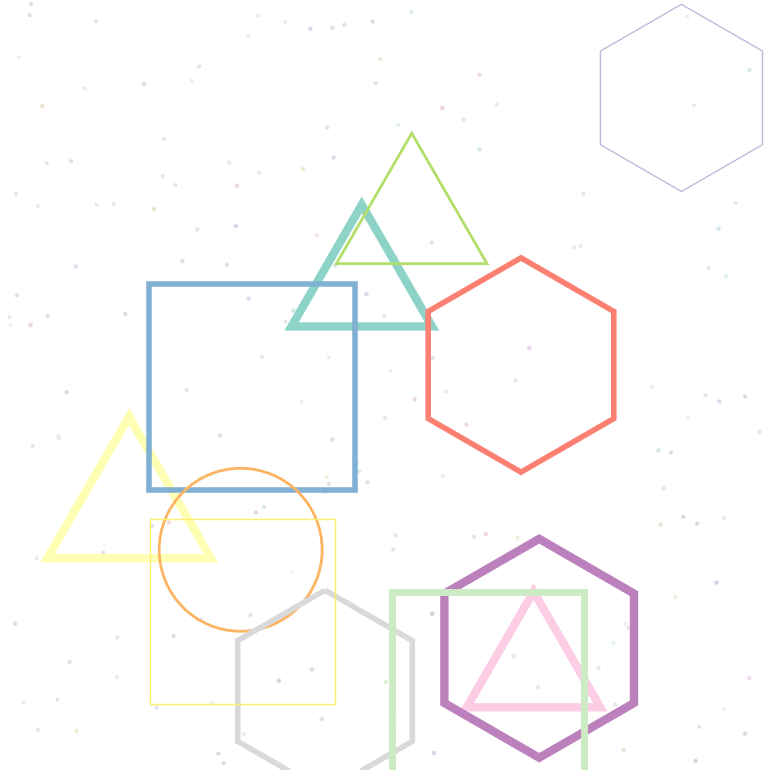[{"shape": "triangle", "thickness": 3, "radius": 0.53, "center": [0.47, 0.629]}, {"shape": "triangle", "thickness": 3, "radius": 0.61, "center": [0.168, 0.336]}, {"shape": "hexagon", "thickness": 0.5, "radius": 0.61, "center": [0.885, 0.873]}, {"shape": "hexagon", "thickness": 2, "radius": 0.7, "center": [0.677, 0.526]}, {"shape": "square", "thickness": 2, "radius": 0.67, "center": [0.327, 0.498]}, {"shape": "circle", "thickness": 1, "radius": 0.53, "center": [0.313, 0.286]}, {"shape": "triangle", "thickness": 1, "radius": 0.56, "center": [0.535, 0.714]}, {"shape": "triangle", "thickness": 3, "radius": 0.5, "center": [0.693, 0.132]}, {"shape": "hexagon", "thickness": 2, "radius": 0.65, "center": [0.422, 0.103]}, {"shape": "hexagon", "thickness": 3, "radius": 0.71, "center": [0.7, 0.158]}, {"shape": "square", "thickness": 2.5, "radius": 0.62, "center": [0.634, 0.107]}, {"shape": "square", "thickness": 0.5, "radius": 0.6, "center": [0.315, 0.206]}]